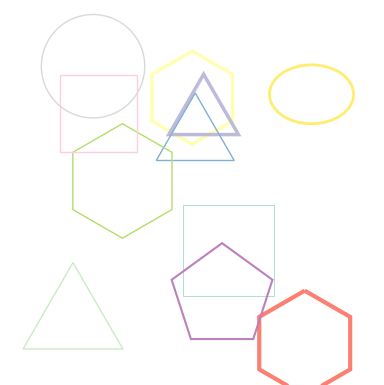[{"shape": "square", "thickness": 0.5, "radius": 0.59, "center": [0.594, 0.349]}, {"shape": "hexagon", "thickness": 2.5, "radius": 0.61, "center": [0.499, 0.746]}, {"shape": "triangle", "thickness": 2.5, "radius": 0.52, "center": [0.529, 0.703]}, {"shape": "hexagon", "thickness": 3, "radius": 0.68, "center": [0.791, 0.109]}, {"shape": "triangle", "thickness": 1, "radius": 0.58, "center": [0.507, 0.642]}, {"shape": "hexagon", "thickness": 1, "radius": 0.74, "center": [0.318, 0.53]}, {"shape": "square", "thickness": 1, "radius": 0.5, "center": [0.255, 0.706]}, {"shape": "circle", "thickness": 1, "radius": 0.67, "center": [0.242, 0.828]}, {"shape": "pentagon", "thickness": 1.5, "radius": 0.69, "center": [0.577, 0.231]}, {"shape": "triangle", "thickness": 1, "radius": 0.75, "center": [0.19, 0.168]}, {"shape": "oval", "thickness": 2, "radius": 0.55, "center": [0.809, 0.755]}]